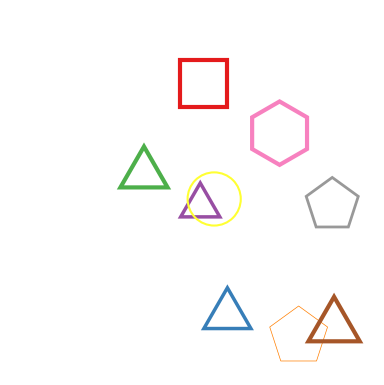[{"shape": "square", "thickness": 3, "radius": 0.31, "center": [0.528, 0.783]}, {"shape": "triangle", "thickness": 2.5, "radius": 0.35, "center": [0.591, 0.182]}, {"shape": "triangle", "thickness": 3, "radius": 0.35, "center": [0.374, 0.549]}, {"shape": "triangle", "thickness": 2.5, "radius": 0.29, "center": [0.52, 0.466]}, {"shape": "pentagon", "thickness": 0.5, "radius": 0.39, "center": [0.776, 0.126]}, {"shape": "circle", "thickness": 1.5, "radius": 0.35, "center": [0.556, 0.483]}, {"shape": "triangle", "thickness": 3, "radius": 0.39, "center": [0.868, 0.152]}, {"shape": "hexagon", "thickness": 3, "radius": 0.41, "center": [0.726, 0.654]}, {"shape": "pentagon", "thickness": 2, "radius": 0.36, "center": [0.863, 0.468]}]